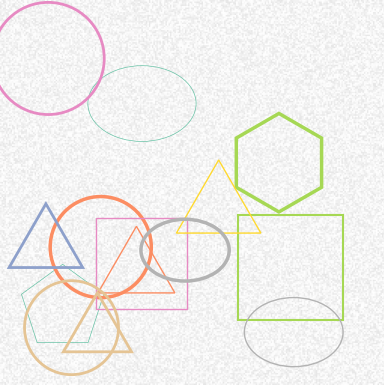[{"shape": "pentagon", "thickness": 0.5, "radius": 0.56, "center": [0.163, 0.201]}, {"shape": "oval", "thickness": 0.5, "radius": 0.7, "center": [0.369, 0.731]}, {"shape": "circle", "thickness": 2.5, "radius": 0.66, "center": [0.262, 0.358]}, {"shape": "triangle", "thickness": 1, "radius": 0.58, "center": [0.354, 0.297]}, {"shape": "triangle", "thickness": 2, "radius": 0.55, "center": [0.119, 0.36]}, {"shape": "circle", "thickness": 2, "radius": 0.73, "center": [0.125, 0.848]}, {"shape": "square", "thickness": 1, "radius": 0.59, "center": [0.367, 0.316]}, {"shape": "square", "thickness": 1.5, "radius": 0.68, "center": [0.755, 0.306]}, {"shape": "hexagon", "thickness": 2.5, "radius": 0.64, "center": [0.725, 0.577]}, {"shape": "triangle", "thickness": 1, "radius": 0.63, "center": [0.568, 0.458]}, {"shape": "circle", "thickness": 2, "radius": 0.61, "center": [0.186, 0.149]}, {"shape": "triangle", "thickness": 2, "radius": 0.51, "center": [0.253, 0.137]}, {"shape": "oval", "thickness": 1, "radius": 0.64, "center": [0.763, 0.137]}, {"shape": "oval", "thickness": 2.5, "radius": 0.57, "center": [0.481, 0.35]}]